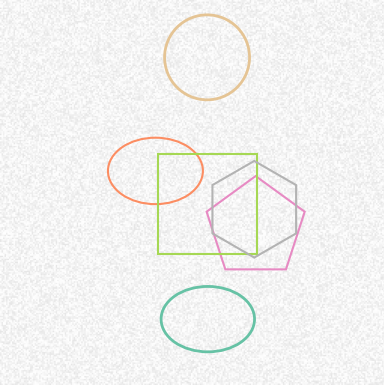[{"shape": "oval", "thickness": 2, "radius": 0.61, "center": [0.54, 0.171]}, {"shape": "oval", "thickness": 1.5, "radius": 0.62, "center": [0.404, 0.556]}, {"shape": "pentagon", "thickness": 1.5, "radius": 0.67, "center": [0.664, 0.409]}, {"shape": "square", "thickness": 1.5, "radius": 0.65, "center": [0.539, 0.471]}, {"shape": "circle", "thickness": 2, "radius": 0.55, "center": [0.538, 0.851]}, {"shape": "hexagon", "thickness": 1.5, "radius": 0.63, "center": [0.66, 0.457]}]